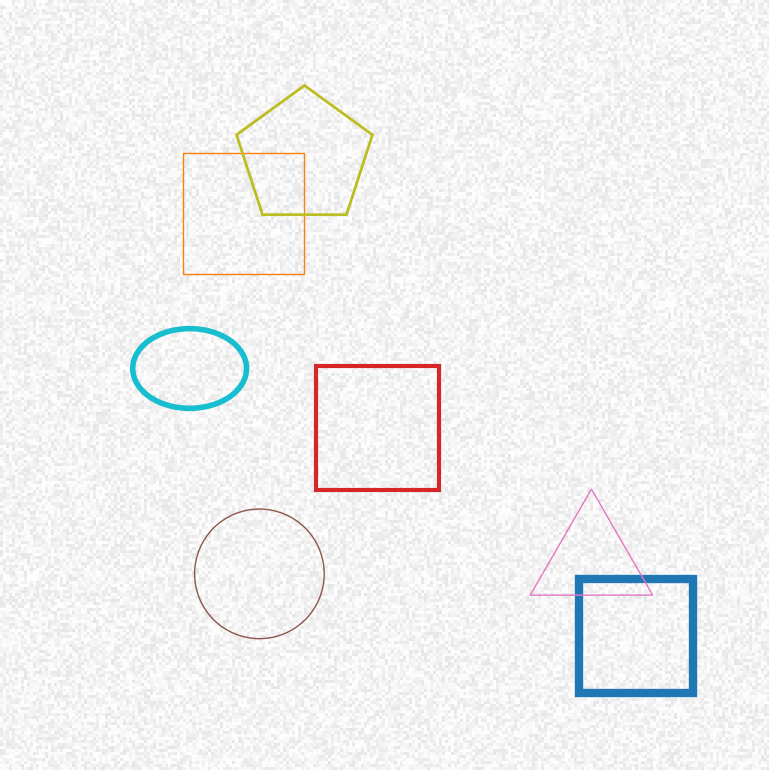[{"shape": "square", "thickness": 3, "radius": 0.37, "center": [0.826, 0.174]}, {"shape": "square", "thickness": 0.5, "radius": 0.39, "center": [0.317, 0.723]}, {"shape": "square", "thickness": 1.5, "radius": 0.4, "center": [0.49, 0.444]}, {"shape": "circle", "thickness": 0.5, "radius": 0.42, "center": [0.337, 0.255]}, {"shape": "triangle", "thickness": 0.5, "radius": 0.46, "center": [0.768, 0.273]}, {"shape": "pentagon", "thickness": 1, "radius": 0.46, "center": [0.395, 0.796]}, {"shape": "oval", "thickness": 2, "radius": 0.37, "center": [0.246, 0.521]}]